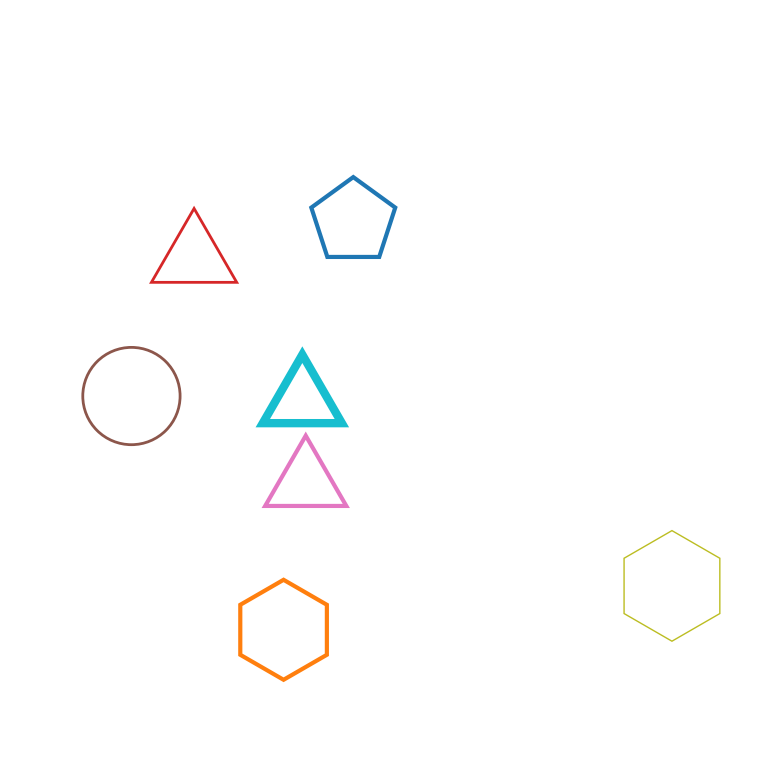[{"shape": "pentagon", "thickness": 1.5, "radius": 0.29, "center": [0.459, 0.713]}, {"shape": "hexagon", "thickness": 1.5, "radius": 0.32, "center": [0.368, 0.182]}, {"shape": "triangle", "thickness": 1, "radius": 0.32, "center": [0.252, 0.665]}, {"shape": "circle", "thickness": 1, "radius": 0.32, "center": [0.171, 0.486]}, {"shape": "triangle", "thickness": 1.5, "radius": 0.3, "center": [0.397, 0.373]}, {"shape": "hexagon", "thickness": 0.5, "radius": 0.36, "center": [0.873, 0.239]}, {"shape": "triangle", "thickness": 3, "radius": 0.3, "center": [0.393, 0.48]}]